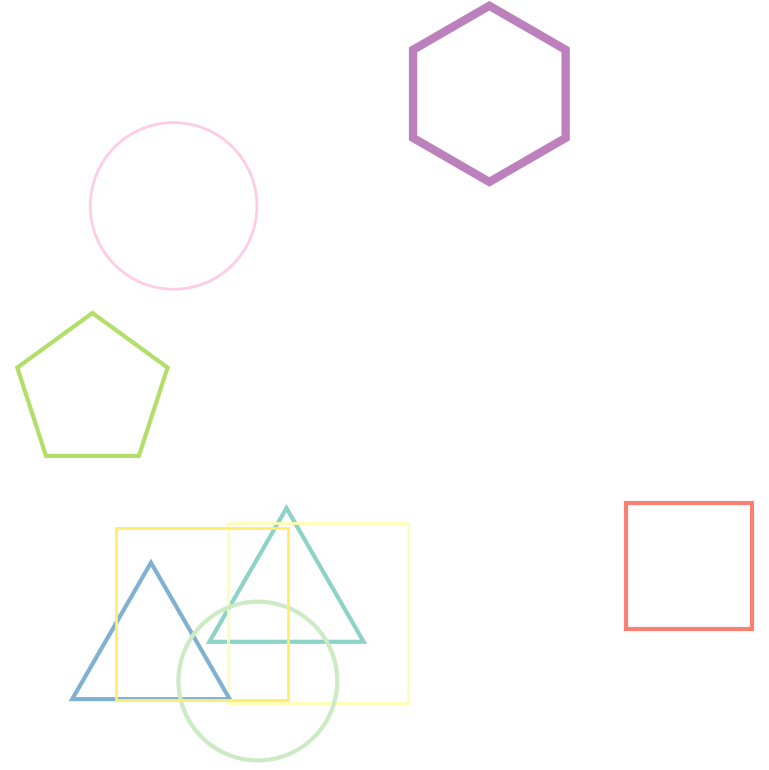[{"shape": "triangle", "thickness": 1.5, "radius": 0.58, "center": [0.372, 0.224]}, {"shape": "square", "thickness": 1, "radius": 0.58, "center": [0.413, 0.203]}, {"shape": "square", "thickness": 1.5, "radius": 0.41, "center": [0.895, 0.265]}, {"shape": "triangle", "thickness": 1.5, "radius": 0.59, "center": [0.196, 0.151]}, {"shape": "pentagon", "thickness": 1.5, "radius": 0.51, "center": [0.12, 0.491]}, {"shape": "circle", "thickness": 1, "radius": 0.54, "center": [0.225, 0.733]}, {"shape": "hexagon", "thickness": 3, "radius": 0.57, "center": [0.636, 0.878]}, {"shape": "circle", "thickness": 1.5, "radius": 0.52, "center": [0.335, 0.116]}, {"shape": "square", "thickness": 1, "radius": 0.56, "center": [0.262, 0.203]}]